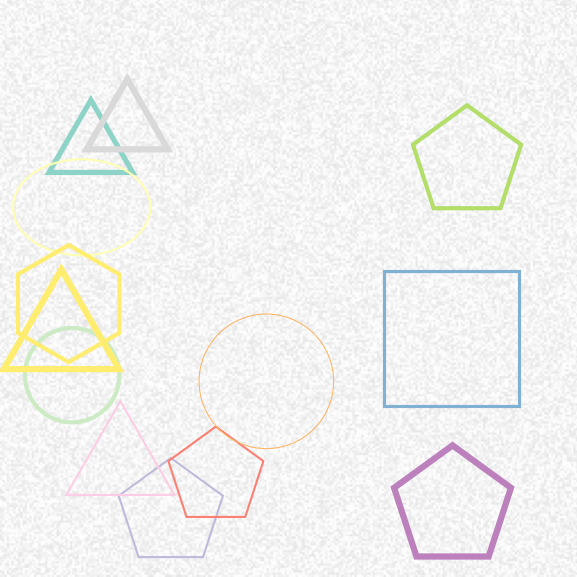[{"shape": "triangle", "thickness": 2.5, "radius": 0.42, "center": [0.157, 0.742]}, {"shape": "oval", "thickness": 1, "radius": 0.59, "center": [0.142, 0.64]}, {"shape": "pentagon", "thickness": 1, "radius": 0.47, "center": [0.296, 0.111]}, {"shape": "pentagon", "thickness": 1, "radius": 0.43, "center": [0.374, 0.174]}, {"shape": "square", "thickness": 1.5, "radius": 0.58, "center": [0.781, 0.413]}, {"shape": "circle", "thickness": 0.5, "radius": 0.58, "center": [0.461, 0.339]}, {"shape": "pentagon", "thickness": 2, "radius": 0.49, "center": [0.809, 0.718]}, {"shape": "triangle", "thickness": 1, "radius": 0.54, "center": [0.208, 0.196]}, {"shape": "triangle", "thickness": 3, "radius": 0.41, "center": [0.22, 0.781]}, {"shape": "pentagon", "thickness": 3, "radius": 0.53, "center": [0.784, 0.122]}, {"shape": "circle", "thickness": 2, "radius": 0.41, "center": [0.125, 0.349]}, {"shape": "triangle", "thickness": 3, "radius": 0.58, "center": [0.106, 0.418]}, {"shape": "hexagon", "thickness": 2, "radius": 0.51, "center": [0.119, 0.473]}]